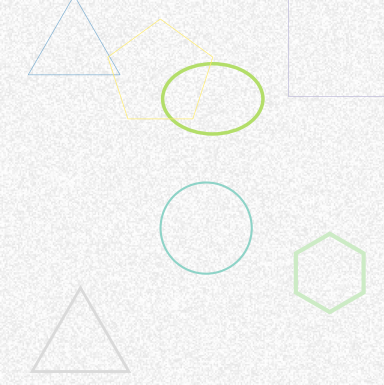[{"shape": "circle", "thickness": 1.5, "radius": 0.59, "center": [0.535, 0.408]}, {"shape": "square", "thickness": 0.5, "radius": 0.67, "center": [0.882, 0.886]}, {"shape": "triangle", "thickness": 0.5, "radius": 0.69, "center": [0.193, 0.875]}, {"shape": "oval", "thickness": 2.5, "radius": 0.65, "center": [0.553, 0.743]}, {"shape": "triangle", "thickness": 2, "radius": 0.73, "center": [0.209, 0.108]}, {"shape": "hexagon", "thickness": 3, "radius": 0.51, "center": [0.856, 0.291]}, {"shape": "pentagon", "thickness": 0.5, "radius": 0.72, "center": [0.416, 0.807]}]